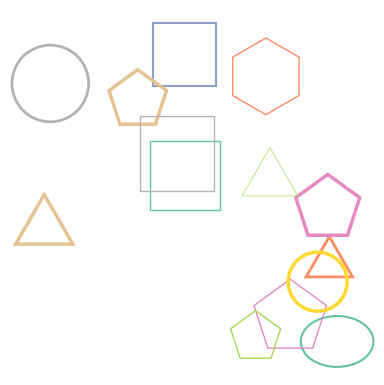[{"shape": "oval", "thickness": 1.5, "radius": 0.47, "center": [0.876, 0.113]}, {"shape": "square", "thickness": 1, "radius": 0.45, "center": [0.48, 0.544]}, {"shape": "hexagon", "thickness": 1, "radius": 0.5, "center": [0.691, 0.802]}, {"shape": "triangle", "thickness": 2, "radius": 0.35, "center": [0.855, 0.316]}, {"shape": "square", "thickness": 1.5, "radius": 0.41, "center": [0.478, 0.859]}, {"shape": "pentagon", "thickness": 1, "radius": 0.5, "center": [0.754, 0.176]}, {"shape": "pentagon", "thickness": 2.5, "radius": 0.44, "center": [0.851, 0.46]}, {"shape": "triangle", "thickness": 0.5, "radius": 0.42, "center": [0.701, 0.533]}, {"shape": "pentagon", "thickness": 1, "radius": 0.34, "center": [0.664, 0.125]}, {"shape": "circle", "thickness": 2.5, "radius": 0.38, "center": [0.825, 0.268]}, {"shape": "pentagon", "thickness": 2.5, "radius": 0.39, "center": [0.358, 0.741]}, {"shape": "triangle", "thickness": 2.5, "radius": 0.43, "center": [0.115, 0.409]}, {"shape": "circle", "thickness": 2, "radius": 0.5, "center": [0.131, 0.783]}, {"shape": "square", "thickness": 1, "radius": 0.48, "center": [0.46, 0.601]}]